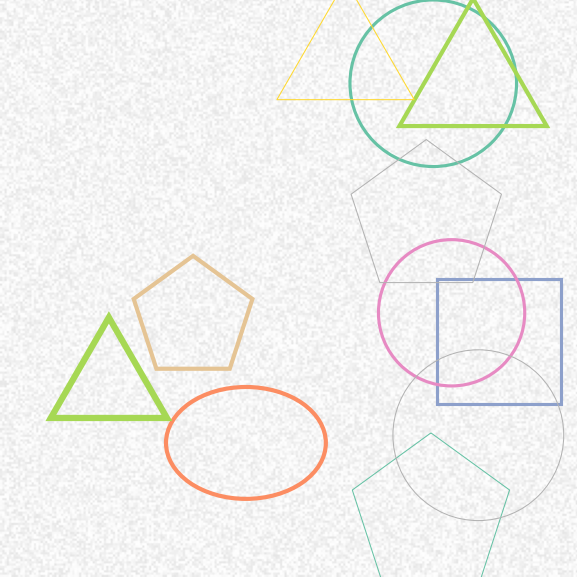[{"shape": "pentagon", "thickness": 0.5, "radius": 0.72, "center": [0.746, 0.106]}, {"shape": "circle", "thickness": 1.5, "radius": 0.72, "center": [0.75, 0.855]}, {"shape": "oval", "thickness": 2, "radius": 0.69, "center": [0.426, 0.232]}, {"shape": "square", "thickness": 1.5, "radius": 0.54, "center": [0.864, 0.408]}, {"shape": "circle", "thickness": 1.5, "radius": 0.63, "center": [0.782, 0.458]}, {"shape": "triangle", "thickness": 3, "radius": 0.58, "center": [0.189, 0.333]}, {"shape": "triangle", "thickness": 2, "radius": 0.74, "center": [0.819, 0.855]}, {"shape": "triangle", "thickness": 0.5, "radius": 0.69, "center": [0.598, 0.895]}, {"shape": "pentagon", "thickness": 2, "radius": 0.54, "center": [0.334, 0.448]}, {"shape": "pentagon", "thickness": 0.5, "radius": 0.68, "center": [0.738, 0.621]}, {"shape": "circle", "thickness": 0.5, "radius": 0.74, "center": [0.828, 0.246]}]